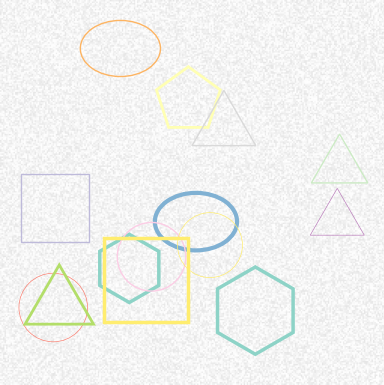[{"shape": "hexagon", "thickness": 2.5, "radius": 0.44, "center": [0.336, 0.303]}, {"shape": "hexagon", "thickness": 2.5, "radius": 0.57, "center": [0.663, 0.193]}, {"shape": "pentagon", "thickness": 2, "radius": 0.44, "center": [0.489, 0.74]}, {"shape": "square", "thickness": 1, "radius": 0.44, "center": [0.143, 0.46]}, {"shape": "circle", "thickness": 0.5, "radius": 0.45, "center": [0.138, 0.201]}, {"shape": "oval", "thickness": 3, "radius": 0.53, "center": [0.509, 0.424]}, {"shape": "oval", "thickness": 1, "radius": 0.52, "center": [0.313, 0.874]}, {"shape": "triangle", "thickness": 2, "radius": 0.51, "center": [0.154, 0.209]}, {"shape": "circle", "thickness": 1, "radius": 0.45, "center": [0.394, 0.333]}, {"shape": "triangle", "thickness": 1, "radius": 0.48, "center": [0.582, 0.67]}, {"shape": "triangle", "thickness": 0.5, "radius": 0.41, "center": [0.876, 0.43]}, {"shape": "triangle", "thickness": 1, "radius": 0.42, "center": [0.882, 0.567]}, {"shape": "circle", "thickness": 0.5, "radius": 0.42, "center": [0.545, 0.363]}, {"shape": "square", "thickness": 2.5, "radius": 0.55, "center": [0.38, 0.272]}]